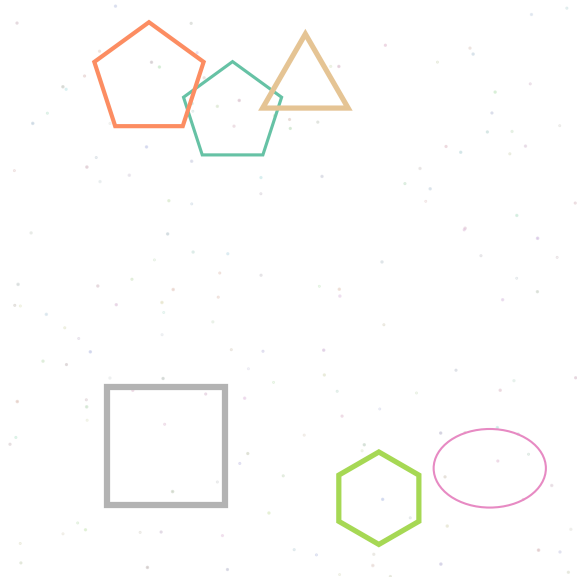[{"shape": "pentagon", "thickness": 1.5, "radius": 0.45, "center": [0.403, 0.803]}, {"shape": "pentagon", "thickness": 2, "radius": 0.5, "center": [0.258, 0.861]}, {"shape": "oval", "thickness": 1, "radius": 0.49, "center": [0.848, 0.188]}, {"shape": "hexagon", "thickness": 2.5, "radius": 0.4, "center": [0.656, 0.136]}, {"shape": "triangle", "thickness": 2.5, "radius": 0.43, "center": [0.529, 0.855]}, {"shape": "square", "thickness": 3, "radius": 0.51, "center": [0.287, 0.226]}]